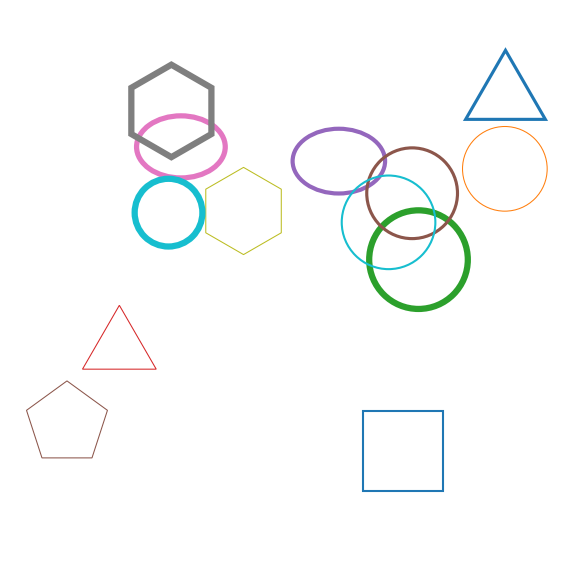[{"shape": "square", "thickness": 1, "radius": 0.35, "center": [0.698, 0.219]}, {"shape": "triangle", "thickness": 1.5, "radius": 0.4, "center": [0.875, 0.832]}, {"shape": "circle", "thickness": 0.5, "radius": 0.37, "center": [0.874, 0.707]}, {"shape": "circle", "thickness": 3, "radius": 0.43, "center": [0.725, 0.55]}, {"shape": "triangle", "thickness": 0.5, "radius": 0.37, "center": [0.207, 0.397]}, {"shape": "oval", "thickness": 2, "radius": 0.4, "center": [0.587, 0.72]}, {"shape": "circle", "thickness": 1.5, "radius": 0.39, "center": [0.714, 0.665]}, {"shape": "pentagon", "thickness": 0.5, "radius": 0.37, "center": [0.116, 0.266]}, {"shape": "oval", "thickness": 2.5, "radius": 0.38, "center": [0.313, 0.745]}, {"shape": "hexagon", "thickness": 3, "radius": 0.4, "center": [0.297, 0.807]}, {"shape": "hexagon", "thickness": 0.5, "radius": 0.38, "center": [0.422, 0.634]}, {"shape": "circle", "thickness": 3, "radius": 0.29, "center": [0.292, 0.631]}, {"shape": "circle", "thickness": 1, "radius": 0.41, "center": [0.673, 0.614]}]